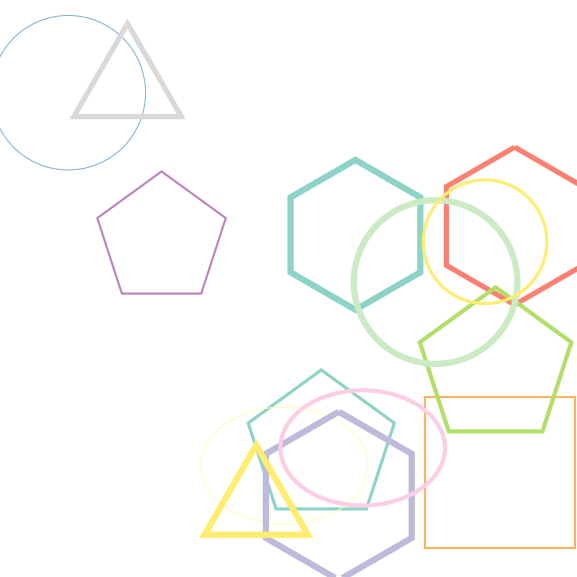[{"shape": "pentagon", "thickness": 1.5, "radius": 0.67, "center": [0.556, 0.225]}, {"shape": "hexagon", "thickness": 3, "radius": 0.65, "center": [0.615, 0.592]}, {"shape": "oval", "thickness": 0.5, "radius": 0.72, "center": [0.492, 0.193]}, {"shape": "hexagon", "thickness": 3, "radius": 0.73, "center": [0.587, 0.14]}, {"shape": "hexagon", "thickness": 2.5, "radius": 0.68, "center": [0.891, 0.608]}, {"shape": "circle", "thickness": 0.5, "radius": 0.67, "center": [0.118, 0.839]}, {"shape": "square", "thickness": 1, "radius": 0.65, "center": [0.866, 0.181]}, {"shape": "pentagon", "thickness": 2, "radius": 0.69, "center": [0.858, 0.364]}, {"shape": "oval", "thickness": 2, "radius": 0.71, "center": [0.628, 0.224]}, {"shape": "triangle", "thickness": 2.5, "radius": 0.54, "center": [0.221, 0.851]}, {"shape": "pentagon", "thickness": 1, "radius": 0.58, "center": [0.28, 0.585]}, {"shape": "circle", "thickness": 3, "radius": 0.71, "center": [0.754, 0.511]}, {"shape": "circle", "thickness": 1.5, "radius": 0.54, "center": [0.84, 0.58]}, {"shape": "triangle", "thickness": 3, "radius": 0.52, "center": [0.444, 0.125]}]